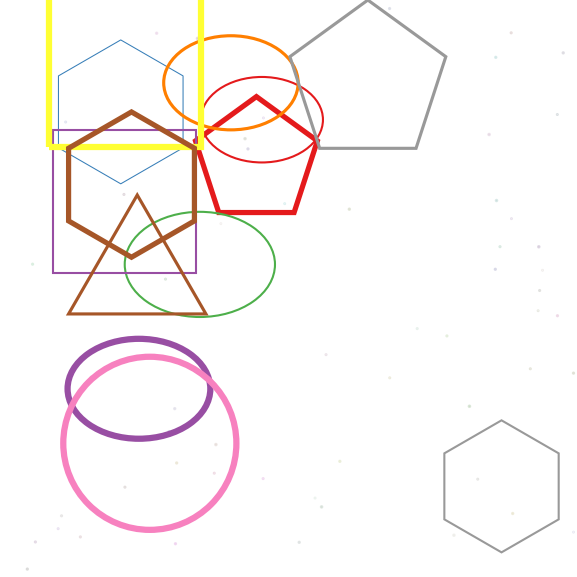[{"shape": "pentagon", "thickness": 2.5, "radius": 0.55, "center": [0.444, 0.721]}, {"shape": "oval", "thickness": 1, "radius": 0.53, "center": [0.453, 0.792]}, {"shape": "hexagon", "thickness": 0.5, "radius": 0.62, "center": [0.209, 0.805]}, {"shape": "oval", "thickness": 1, "radius": 0.65, "center": [0.346, 0.541]}, {"shape": "oval", "thickness": 3, "radius": 0.62, "center": [0.241, 0.326]}, {"shape": "square", "thickness": 1, "radius": 0.62, "center": [0.215, 0.65]}, {"shape": "oval", "thickness": 1.5, "radius": 0.58, "center": [0.4, 0.856]}, {"shape": "square", "thickness": 3, "radius": 0.66, "center": [0.216, 0.875]}, {"shape": "triangle", "thickness": 1.5, "radius": 0.69, "center": [0.238, 0.524]}, {"shape": "hexagon", "thickness": 2.5, "radius": 0.63, "center": [0.228, 0.68]}, {"shape": "circle", "thickness": 3, "radius": 0.75, "center": [0.259, 0.232]}, {"shape": "pentagon", "thickness": 1.5, "radius": 0.71, "center": [0.637, 0.857]}, {"shape": "hexagon", "thickness": 1, "radius": 0.57, "center": [0.868, 0.157]}]